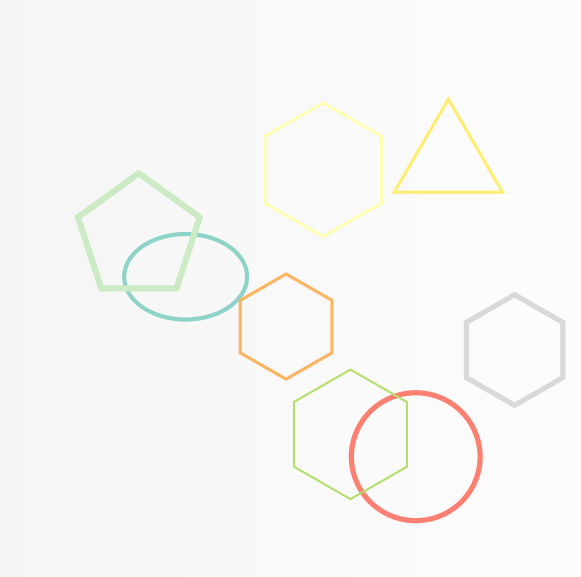[{"shape": "oval", "thickness": 2, "radius": 0.53, "center": [0.319, 0.52]}, {"shape": "hexagon", "thickness": 1.5, "radius": 0.58, "center": [0.556, 0.705]}, {"shape": "circle", "thickness": 2.5, "radius": 0.55, "center": [0.715, 0.208]}, {"shape": "hexagon", "thickness": 1.5, "radius": 0.46, "center": [0.492, 0.434]}, {"shape": "hexagon", "thickness": 1, "radius": 0.56, "center": [0.603, 0.247]}, {"shape": "hexagon", "thickness": 2.5, "radius": 0.48, "center": [0.885, 0.393]}, {"shape": "pentagon", "thickness": 3, "radius": 0.55, "center": [0.239, 0.589]}, {"shape": "triangle", "thickness": 1.5, "radius": 0.54, "center": [0.771, 0.72]}]